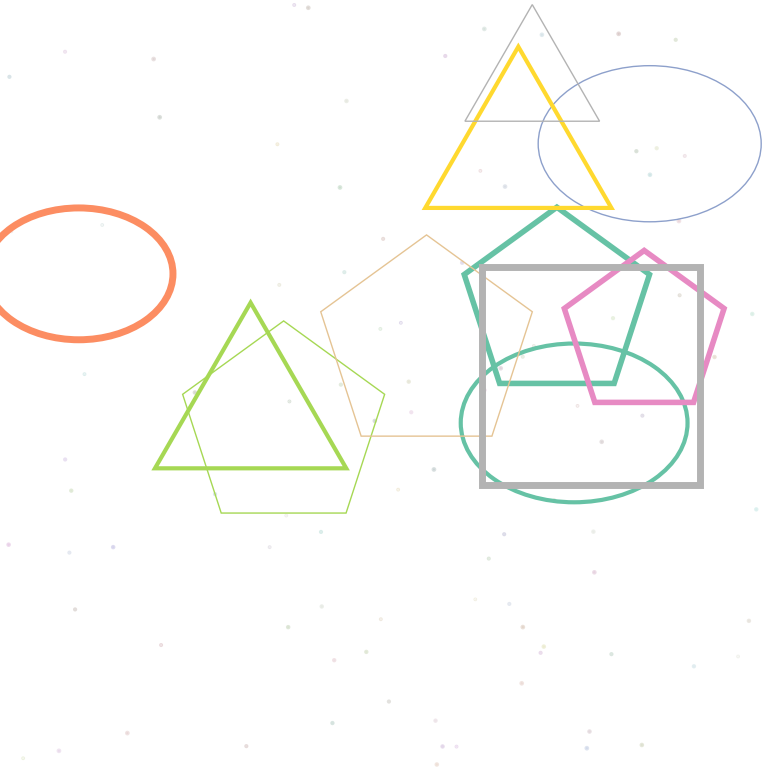[{"shape": "pentagon", "thickness": 2, "radius": 0.63, "center": [0.723, 0.604]}, {"shape": "oval", "thickness": 1.5, "radius": 0.74, "center": [0.746, 0.451]}, {"shape": "oval", "thickness": 2.5, "radius": 0.61, "center": [0.102, 0.644]}, {"shape": "oval", "thickness": 0.5, "radius": 0.72, "center": [0.844, 0.813]}, {"shape": "pentagon", "thickness": 2, "radius": 0.55, "center": [0.837, 0.566]}, {"shape": "pentagon", "thickness": 0.5, "radius": 0.69, "center": [0.368, 0.445]}, {"shape": "triangle", "thickness": 1.5, "radius": 0.72, "center": [0.325, 0.464]}, {"shape": "triangle", "thickness": 1.5, "radius": 0.7, "center": [0.673, 0.8]}, {"shape": "pentagon", "thickness": 0.5, "radius": 0.72, "center": [0.554, 0.55]}, {"shape": "triangle", "thickness": 0.5, "radius": 0.5, "center": [0.691, 0.893]}, {"shape": "square", "thickness": 2.5, "radius": 0.71, "center": [0.767, 0.512]}]